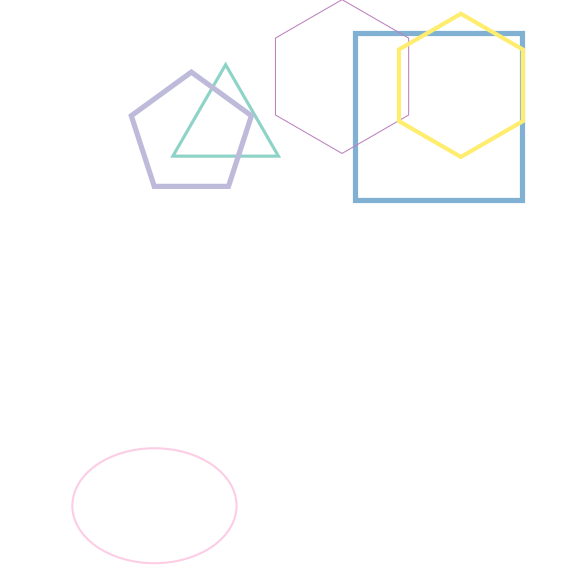[{"shape": "triangle", "thickness": 1.5, "radius": 0.53, "center": [0.391, 0.782]}, {"shape": "pentagon", "thickness": 2.5, "radius": 0.55, "center": [0.331, 0.765]}, {"shape": "square", "thickness": 2.5, "radius": 0.72, "center": [0.759, 0.797]}, {"shape": "oval", "thickness": 1, "radius": 0.71, "center": [0.267, 0.123]}, {"shape": "hexagon", "thickness": 0.5, "radius": 0.67, "center": [0.592, 0.867]}, {"shape": "hexagon", "thickness": 2, "radius": 0.62, "center": [0.798, 0.851]}]